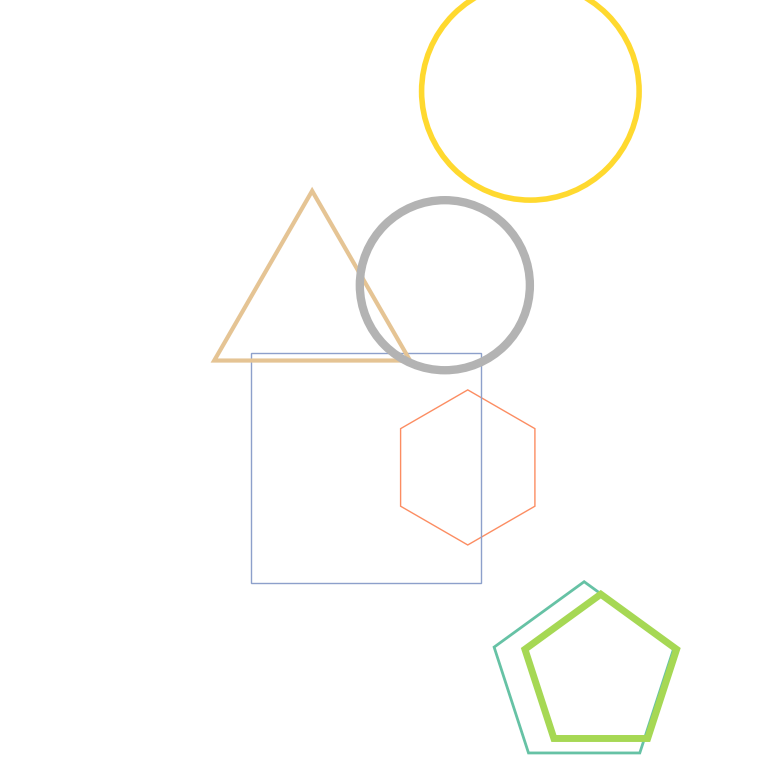[{"shape": "pentagon", "thickness": 1, "radius": 0.61, "center": [0.759, 0.122]}, {"shape": "hexagon", "thickness": 0.5, "radius": 0.5, "center": [0.607, 0.393]}, {"shape": "square", "thickness": 0.5, "radius": 0.75, "center": [0.475, 0.392]}, {"shape": "pentagon", "thickness": 2.5, "radius": 0.52, "center": [0.78, 0.125]}, {"shape": "circle", "thickness": 2, "radius": 0.71, "center": [0.689, 0.881]}, {"shape": "triangle", "thickness": 1.5, "radius": 0.73, "center": [0.405, 0.605]}, {"shape": "circle", "thickness": 3, "radius": 0.55, "center": [0.578, 0.63]}]